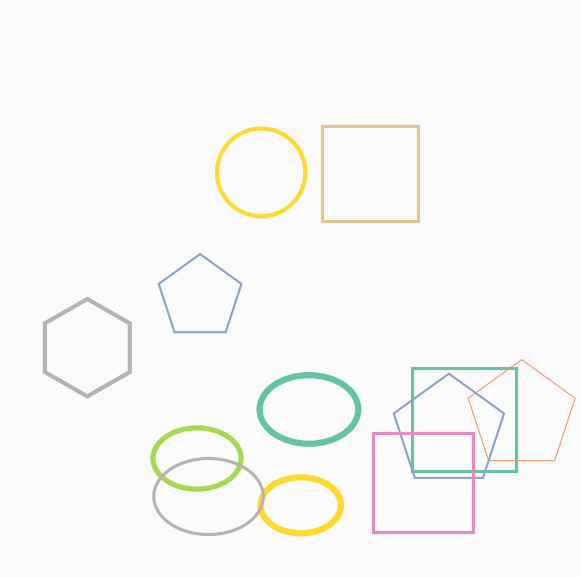[{"shape": "square", "thickness": 1.5, "radius": 0.45, "center": [0.798, 0.272]}, {"shape": "oval", "thickness": 3, "radius": 0.42, "center": [0.532, 0.29]}, {"shape": "pentagon", "thickness": 0.5, "radius": 0.48, "center": [0.897, 0.28]}, {"shape": "pentagon", "thickness": 1, "radius": 0.37, "center": [0.344, 0.484]}, {"shape": "pentagon", "thickness": 1, "radius": 0.5, "center": [0.772, 0.252]}, {"shape": "square", "thickness": 1.5, "radius": 0.43, "center": [0.728, 0.164]}, {"shape": "oval", "thickness": 2.5, "radius": 0.38, "center": [0.339, 0.205]}, {"shape": "circle", "thickness": 2, "radius": 0.38, "center": [0.449, 0.701]}, {"shape": "oval", "thickness": 3, "radius": 0.35, "center": [0.517, 0.124]}, {"shape": "square", "thickness": 1.5, "radius": 0.41, "center": [0.636, 0.699]}, {"shape": "hexagon", "thickness": 2, "radius": 0.42, "center": [0.15, 0.397]}, {"shape": "oval", "thickness": 1.5, "radius": 0.47, "center": [0.359, 0.139]}]